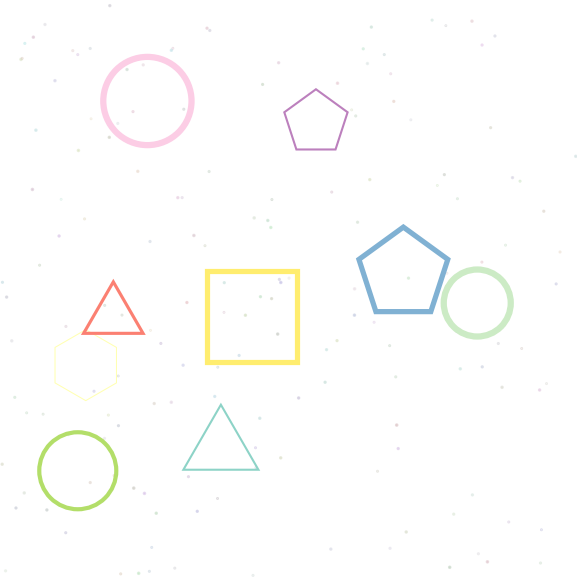[{"shape": "triangle", "thickness": 1, "radius": 0.38, "center": [0.383, 0.223]}, {"shape": "hexagon", "thickness": 0.5, "radius": 0.31, "center": [0.148, 0.367]}, {"shape": "triangle", "thickness": 1.5, "radius": 0.3, "center": [0.196, 0.452]}, {"shape": "pentagon", "thickness": 2.5, "radius": 0.4, "center": [0.698, 0.525]}, {"shape": "circle", "thickness": 2, "radius": 0.33, "center": [0.135, 0.184]}, {"shape": "circle", "thickness": 3, "radius": 0.38, "center": [0.255, 0.824]}, {"shape": "pentagon", "thickness": 1, "radius": 0.29, "center": [0.547, 0.787]}, {"shape": "circle", "thickness": 3, "radius": 0.29, "center": [0.826, 0.474]}, {"shape": "square", "thickness": 2.5, "radius": 0.39, "center": [0.437, 0.451]}]